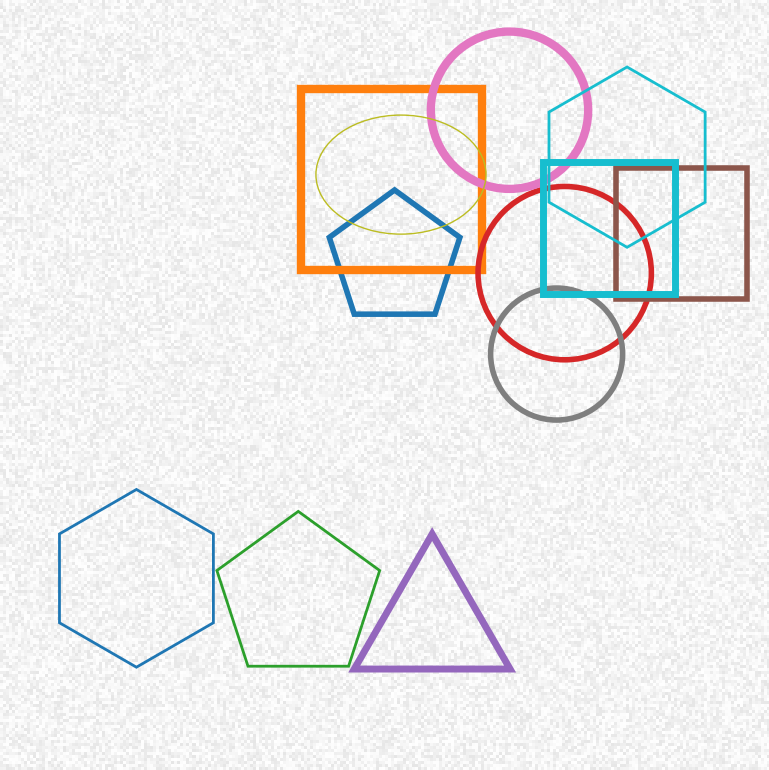[{"shape": "pentagon", "thickness": 2, "radius": 0.45, "center": [0.512, 0.664]}, {"shape": "hexagon", "thickness": 1, "radius": 0.58, "center": [0.177, 0.249]}, {"shape": "square", "thickness": 3, "radius": 0.59, "center": [0.509, 0.767]}, {"shape": "pentagon", "thickness": 1, "radius": 0.56, "center": [0.387, 0.225]}, {"shape": "circle", "thickness": 2, "radius": 0.56, "center": [0.733, 0.645]}, {"shape": "triangle", "thickness": 2.5, "radius": 0.58, "center": [0.561, 0.19]}, {"shape": "square", "thickness": 2, "radius": 0.42, "center": [0.885, 0.697]}, {"shape": "circle", "thickness": 3, "radius": 0.51, "center": [0.662, 0.857]}, {"shape": "circle", "thickness": 2, "radius": 0.43, "center": [0.723, 0.54]}, {"shape": "oval", "thickness": 0.5, "radius": 0.55, "center": [0.521, 0.773]}, {"shape": "hexagon", "thickness": 1, "radius": 0.59, "center": [0.814, 0.796]}, {"shape": "square", "thickness": 2.5, "radius": 0.43, "center": [0.791, 0.704]}]